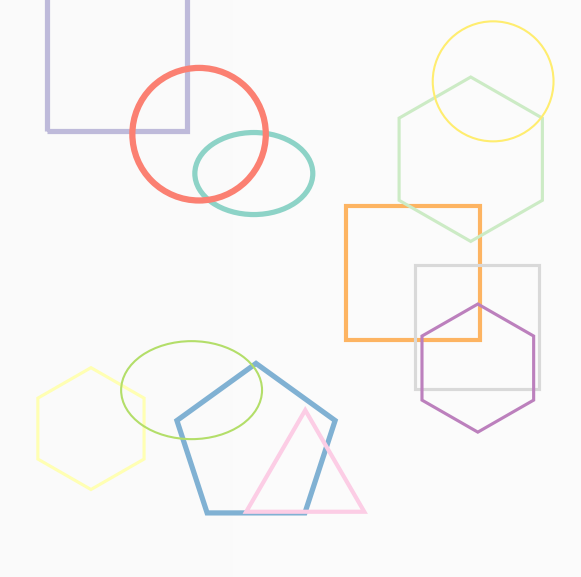[{"shape": "oval", "thickness": 2.5, "radius": 0.51, "center": [0.437, 0.699]}, {"shape": "hexagon", "thickness": 1.5, "radius": 0.53, "center": [0.156, 0.257]}, {"shape": "square", "thickness": 2.5, "radius": 0.6, "center": [0.201, 0.893]}, {"shape": "circle", "thickness": 3, "radius": 0.57, "center": [0.342, 0.767]}, {"shape": "pentagon", "thickness": 2.5, "radius": 0.72, "center": [0.44, 0.227]}, {"shape": "square", "thickness": 2, "radius": 0.58, "center": [0.71, 0.527]}, {"shape": "oval", "thickness": 1, "radius": 0.61, "center": [0.33, 0.324]}, {"shape": "triangle", "thickness": 2, "radius": 0.59, "center": [0.525, 0.172]}, {"shape": "square", "thickness": 1.5, "radius": 0.53, "center": [0.821, 0.433]}, {"shape": "hexagon", "thickness": 1.5, "radius": 0.55, "center": [0.822, 0.362]}, {"shape": "hexagon", "thickness": 1.5, "radius": 0.71, "center": [0.81, 0.723]}, {"shape": "circle", "thickness": 1, "radius": 0.52, "center": [0.848, 0.858]}]